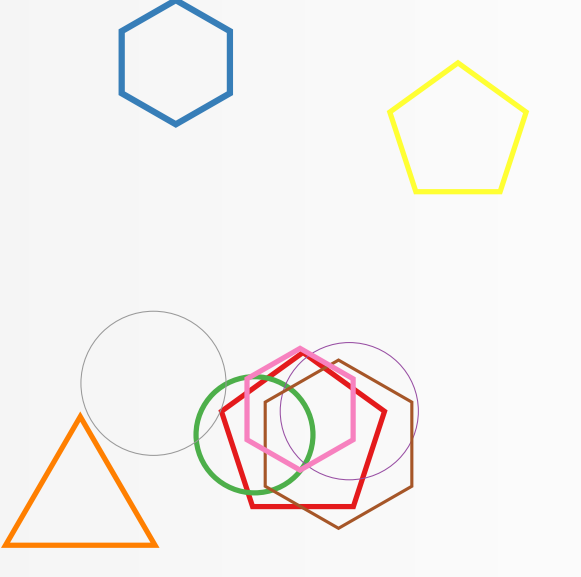[{"shape": "pentagon", "thickness": 2.5, "radius": 0.74, "center": [0.521, 0.241]}, {"shape": "hexagon", "thickness": 3, "radius": 0.54, "center": [0.302, 0.891]}, {"shape": "circle", "thickness": 2.5, "radius": 0.5, "center": [0.438, 0.246]}, {"shape": "circle", "thickness": 0.5, "radius": 0.59, "center": [0.601, 0.287]}, {"shape": "triangle", "thickness": 2.5, "radius": 0.74, "center": [0.138, 0.129]}, {"shape": "pentagon", "thickness": 2.5, "radius": 0.62, "center": [0.788, 0.767]}, {"shape": "hexagon", "thickness": 1.5, "radius": 0.73, "center": [0.582, 0.23]}, {"shape": "hexagon", "thickness": 2.5, "radius": 0.53, "center": [0.516, 0.29]}, {"shape": "circle", "thickness": 0.5, "radius": 0.62, "center": [0.264, 0.335]}]